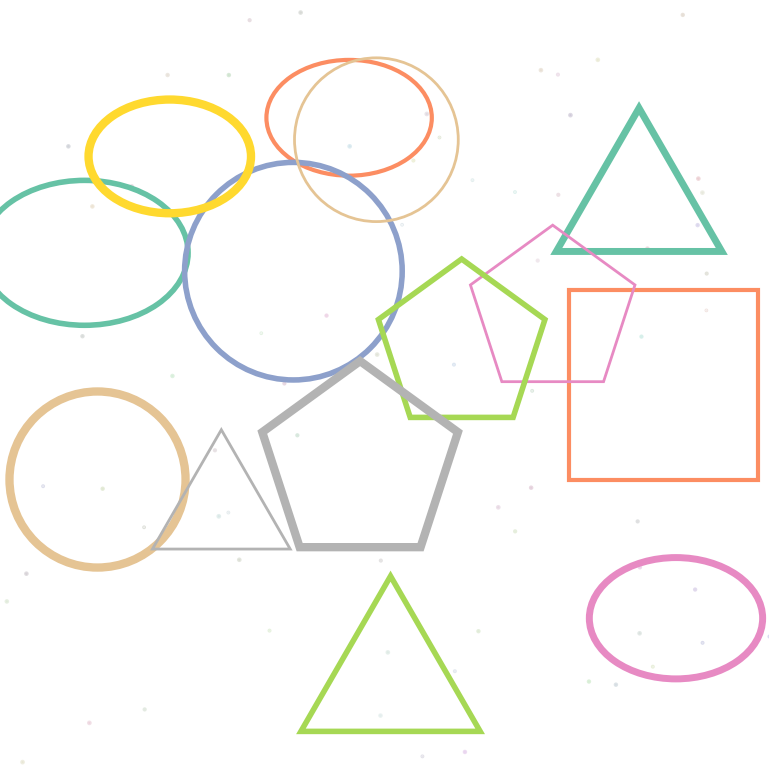[{"shape": "oval", "thickness": 2, "radius": 0.67, "center": [0.11, 0.672]}, {"shape": "triangle", "thickness": 2.5, "radius": 0.62, "center": [0.83, 0.735]}, {"shape": "oval", "thickness": 1.5, "radius": 0.54, "center": [0.453, 0.847]}, {"shape": "square", "thickness": 1.5, "radius": 0.62, "center": [0.861, 0.5]}, {"shape": "circle", "thickness": 2, "radius": 0.71, "center": [0.381, 0.648]}, {"shape": "pentagon", "thickness": 1, "radius": 0.56, "center": [0.718, 0.595]}, {"shape": "oval", "thickness": 2.5, "radius": 0.56, "center": [0.878, 0.197]}, {"shape": "triangle", "thickness": 2, "radius": 0.67, "center": [0.507, 0.117]}, {"shape": "pentagon", "thickness": 2, "radius": 0.57, "center": [0.6, 0.55]}, {"shape": "oval", "thickness": 3, "radius": 0.53, "center": [0.22, 0.797]}, {"shape": "circle", "thickness": 3, "radius": 0.57, "center": [0.127, 0.377]}, {"shape": "circle", "thickness": 1, "radius": 0.53, "center": [0.489, 0.819]}, {"shape": "pentagon", "thickness": 3, "radius": 0.67, "center": [0.468, 0.397]}, {"shape": "triangle", "thickness": 1, "radius": 0.52, "center": [0.287, 0.339]}]